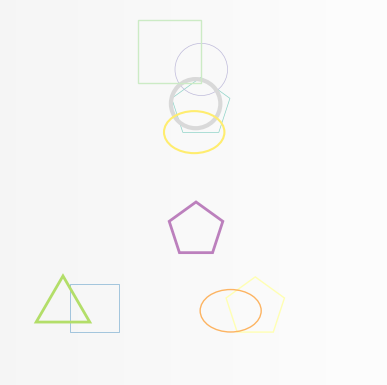[{"shape": "pentagon", "thickness": 0.5, "radius": 0.4, "center": [0.518, 0.72]}, {"shape": "pentagon", "thickness": 1, "radius": 0.4, "center": [0.659, 0.202]}, {"shape": "circle", "thickness": 0.5, "radius": 0.34, "center": [0.519, 0.82]}, {"shape": "square", "thickness": 0.5, "radius": 0.32, "center": [0.243, 0.2]}, {"shape": "oval", "thickness": 1, "radius": 0.39, "center": [0.595, 0.193]}, {"shape": "triangle", "thickness": 2, "radius": 0.4, "center": [0.163, 0.203]}, {"shape": "circle", "thickness": 3, "radius": 0.32, "center": [0.505, 0.731]}, {"shape": "pentagon", "thickness": 2, "radius": 0.36, "center": [0.506, 0.403]}, {"shape": "square", "thickness": 1, "radius": 0.41, "center": [0.437, 0.866]}, {"shape": "oval", "thickness": 1.5, "radius": 0.39, "center": [0.501, 0.657]}]